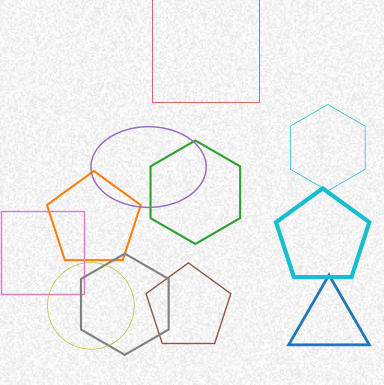[{"shape": "triangle", "thickness": 2, "radius": 0.6, "center": [0.855, 0.165]}, {"shape": "pentagon", "thickness": 1.5, "radius": 0.64, "center": [0.244, 0.428]}, {"shape": "hexagon", "thickness": 1.5, "radius": 0.67, "center": [0.507, 0.501]}, {"shape": "square", "thickness": 0.5, "radius": 0.69, "center": [0.534, 0.872]}, {"shape": "oval", "thickness": 1, "radius": 0.75, "center": [0.386, 0.566]}, {"shape": "pentagon", "thickness": 1, "radius": 0.58, "center": [0.489, 0.201]}, {"shape": "square", "thickness": 1, "radius": 0.54, "center": [0.109, 0.344]}, {"shape": "hexagon", "thickness": 1.5, "radius": 0.66, "center": [0.324, 0.21]}, {"shape": "circle", "thickness": 0.5, "radius": 0.56, "center": [0.236, 0.205]}, {"shape": "hexagon", "thickness": 0.5, "radius": 0.56, "center": [0.851, 0.616]}, {"shape": "pentagon", "thickness": 3, "radius": 0.64, "center": [0.838, 0.383]}]